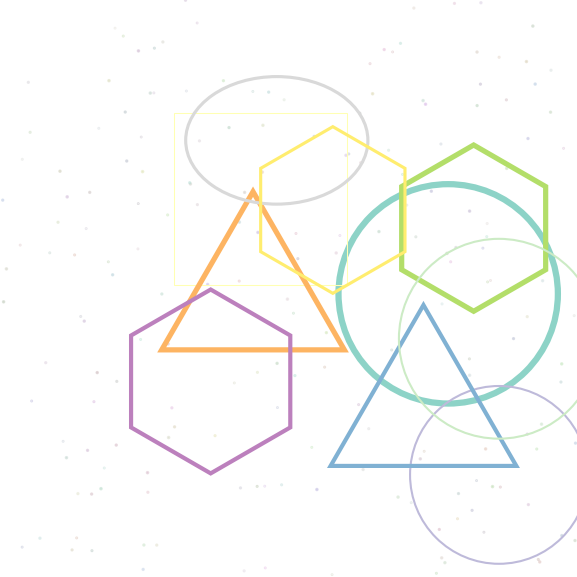[{"shape": "circle", "thickness": 3, "radius": 0.95, "center": [0.776, 0.49]}, {"shape": "square", "thickness": 0.5, "radius": 0.75, "center": [0.451, 0.654]}, {"shape": "circle", "thickness": 1, "radius": 0.77, "center": [0.864, 0.177]}, {"shape": "triangle", "thickness": 2, "radius": 0.93, "center": [0.733, 0.285]}, {"shape": "triangle", "thickness": 2.5, "radius": 0.91, "center": [0.438, 0.485]}, {"shape": "hexagon", "thickness": 2.5, "radius": 0.72, "center": [0.82, 0.604]}, {"shape": "oval", "thickness": 1.5, "radius": 0.79, "center": [0.479, 0.756]}, {"shape": "hexagon", "thickness": 2, "radius": 0.8, "center": [0.365, 0.339]}, {"shape": "circle", "thickness": 1, "radius": 0.87, "center": [0.864, 0.413]}, {"shape": "hexagon", "thickness": 1.5, "radius": 0.72, "center": [0.576, 0.635]}]